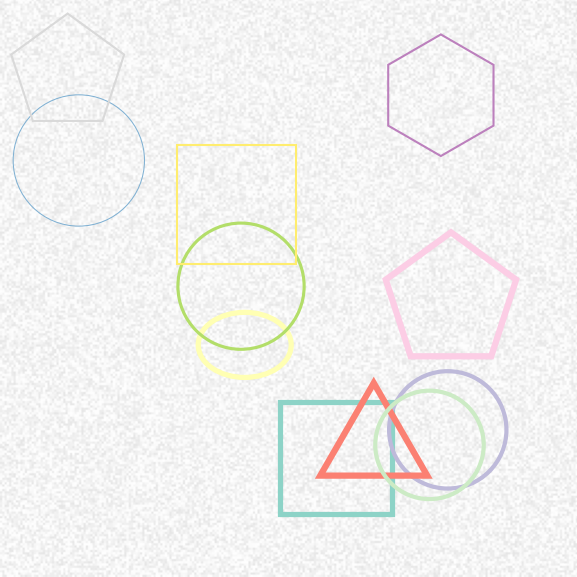[{"shape": "square", "thickness": 2.5, "radius": 0.48, "center": [0.582, 0.206]}, {"shape": "oval", "thickness": 2.5, "radius": 0.4, "center": [0.424, 0.402]}, {"shape": "circle", "thickness": 2, "radius": 0.51, "center": [0.775, 0.255]}, {"shape": "triangle", "thickness": 3, "radius": 0.53, "center": [0.647, 0.229]}, {"shape": "circle", "thickness": 0.5, "radius": 0.57, "center": [0.136, 0.721]}, {"shape": "circle", "thickness": 1.5, "radius": 0.55, "center": [0.417, 0.504]}, {"shape": "pentagon", "thickness": 3, "radius": 0.59, "center": [0.781, 0.478]}, {"shape": "pentagon", "thickness": 1, "radius": 0.51, "center": [0.117, 0.873]}, {"shape": "hexagon", "thickness": 1, "radius": 0.53, "center": [0.763, 0.834]}, {"shape": "circle", "thickness": 2, "radius": 0.47, "center": [0.744, 0.229]}, {"shape": "square", "thickness": 1, "radius": 0.52, "center": [0.41, 0.646]}]